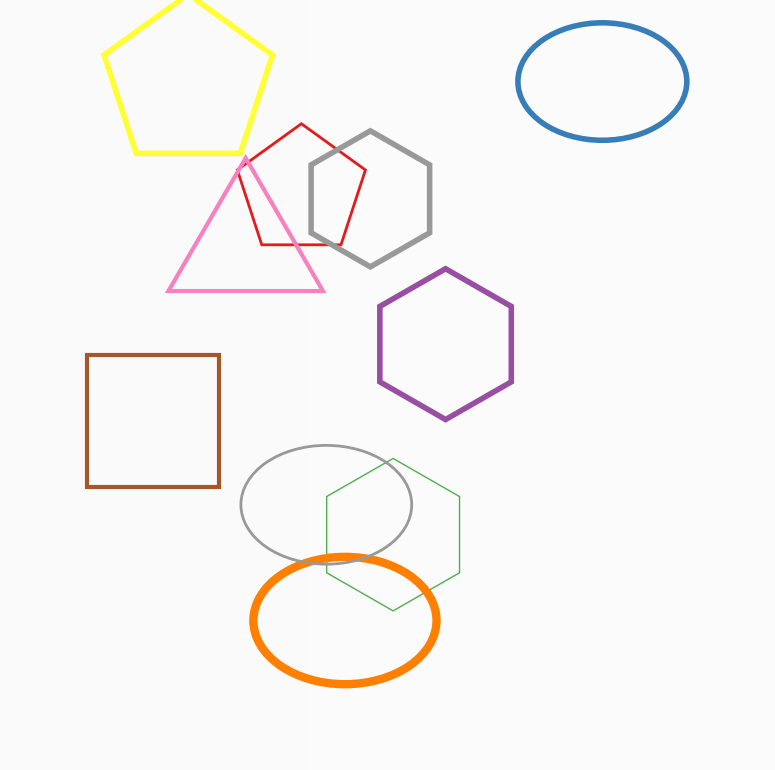[{"shape": "pentagon", "thickness": 1, "radius": 0.43, "center": [0.389, 0.752]}, {"shape": "oval", "thickness": 2, "radius": 0.54, "center": [0.777, 0.894]}, {"shape": "hexagon", "thickness": 0.5, "radius": 0.49, "center": [0.507, 0.306]}, {"shape": "hexagon", "thickness": 2, "radius": 0.49, "center": [0.575, 0.553]}, {"shape": "oval", "thickness": 3, "radius": 0.59, "center": [0.445, 0.194]}, {"shape": "pentagon", "thickness": 2, "radius": 0.57, "center": [0.243, 0.893]}, {"shape": "square", "thickness": 1.5, "radius": 0.43, "center": [0.197, 0.453]}, {"shape": "triangle", "thickness": 1.5, "radius": 0.58, "center": [0.317, 0.68]}, {"shape": "oval", "thickness": 1, "radius": 0.55, "center": [0.421, 0.344]}, {"shape": "hexagon", "thickness": 2, "radius": 0.44, "center": [0.478, 0.742]}]